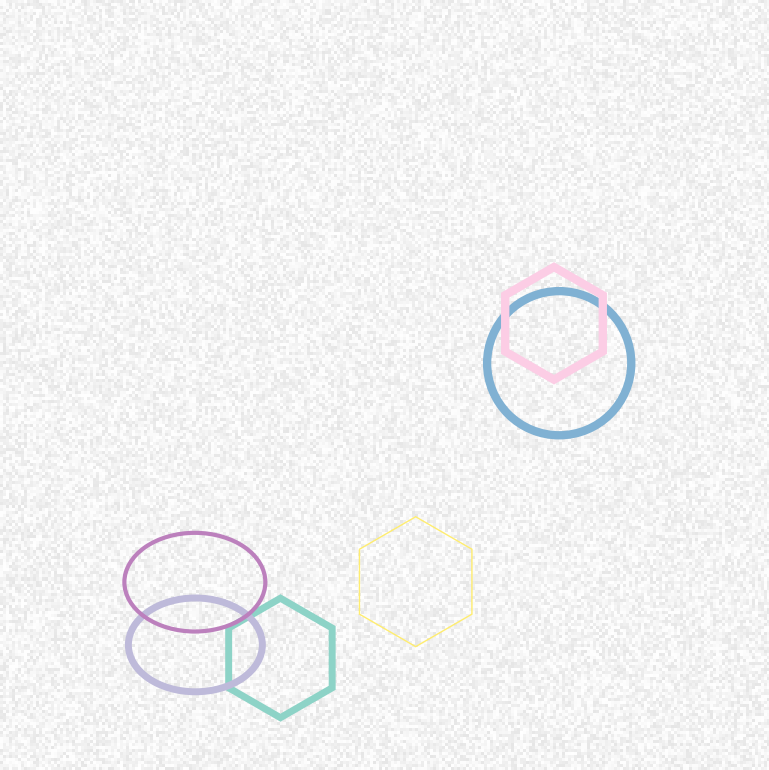[{"shape": "hexagon", "thickness": 2.5, "radius": 0.39, "center": [0.364, 0.146]}, {"shape": "oval", "thickness": 2.5, "radius": 0.44, "center": [0.254, 0.162]}, {"shape": "circle", "thickness": 3, "radius": 0.47, "center": [0.726, 0.528]}, {"shape": "hexagon", "thickness": 3, "radius": 0.37, "center": [0.719, 0.58]}, {"shape": "oval", "thickness": 1.5, "radius": 0.46, "center": [0.253, 0.244]}, {"shape": "hexagon", "thickness": 0.5, "radius": 0.42, "center": [0.54, 0.245]}]